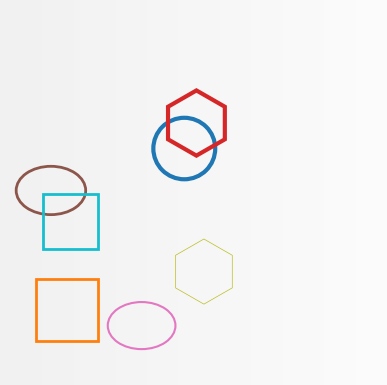[{"shape": "circle", "thickness": 3, "radius": 0.4, "center": [0.476, 0.614]}, {"shape": "square", "thickness": 2, "radius": 0.4, "center": [0.173, 0.195]}, {"shape": "hexagon", "thickness": 3, "radius": 0.42, "center": [0.507, 0.68]}, {"shape": "oval", "thickness": 2, "radius": 0.45, "center": [0.131, 0.505]}, {"shape": "oval", "thickness": 1.5, "radius": 0.44, "center": [0.365, 0.154]}, {"shape": "hexagon", "thickness": 0.5, "radius": 0.42, "center": [0.526, 0.295]}, {"shape": "square", "thickness": 2, "radius": 0.35, "center": [0.183, 0.424]}]